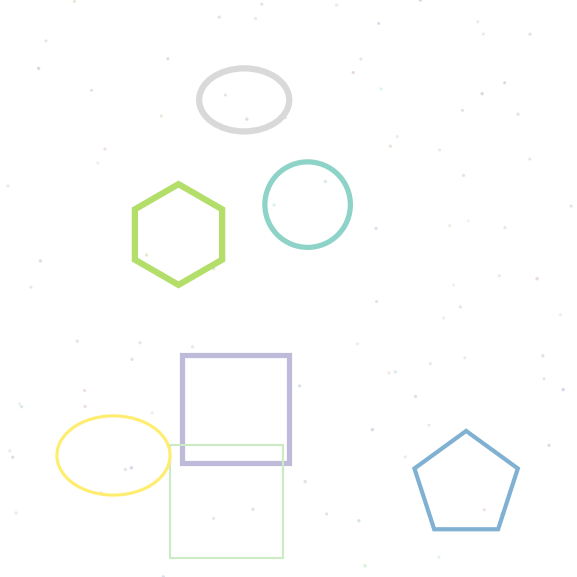[{"shape": "circle", "thickness": 2.5, "radius": 0.37, "center": [0.533, 0.645]}, {"shape": "square", "thickness": 2.5, "radius": 0.46, "center": [0.407, 0.291]}, {"shape": "pentagon", "thickness": 2, "radius": 0.47, "center": [0.807, 0.159]}, {"shape": "hexagon", "thickness": 3, "radius": 0.44, "center": [0.309, 0.593]}, {"shape": "oval", "thickness": 3, "radius": 0.39, "center": [0.423, 0.826]}, {"shape": "square", "thickness": 1, "radius": 0.49, "center": [0.392, 0.131]}, {"shape": "oval", "thickness": 1.5, "radius": 0.49, "center": [0.197, 0.21]}]